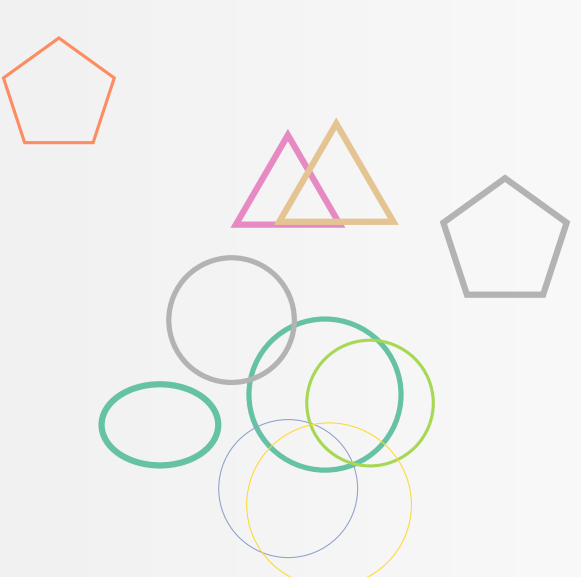[{"shape": "circle", "thickness": 2.5, "radius": 0.65, "center": [0.559, 0.316]}, {"shape": "oval", "thickness": 3, "radius": 0.5, "center": [0.275, 0.263]}, {"shape": "pentagon", "thickness": 1.5, "radius": 0.5, "center": [0.101, 0.833]}, {"shape": "circle", "thickness": 0.5, "radius": 0.6, "center": [0.496, 0.153]}, {"shape": "triangle", "thickness": 3, "radius": 0.52, "center": [0.495, 0.662]}, {"shape": "circle", "thickness": 1.5, "radius": 0.54, "center": [0.637, 0.301]}, {"shape": "circle", "thickness": 0.5, "radius": 0.71, "center": [0.566, 0.125]}, {"shape": "triangle", "thickness": 3, "radius": 0.57, "center": [0.579, 0.672]}, {"shape": "circle", "thickness": 2.5, "radius": 0.54, "center": [0.398, 0.445]}, {"shape": "pentagon", "thickness": 3, "radius": 0.56, "center": [0.869, 0.579]}]